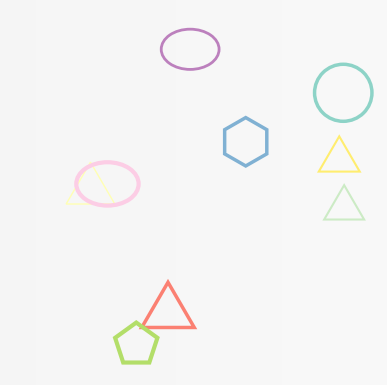[{"shape": "circle", "thickness": 2.5, "radius": 0.37, "center": [0.886, 0.759]}, {"shape": "triangle", "thickness": 1, "radius": 0.36, "center": [0.233, 0.506]}, {"shape": "triangle", "thickness": 2.5, "radius": 0.39, "center": [0.434, 0.189]}, {"shape": "hexagon", "thickness": 2.5, "radius": 0.31, "center": [0.634, 0.632]}, {"shape": "pentagon", "thickness": 3, "radius": 0.29, "center": [0.352, 0.105]}, {"shape": "oval", "thickness": 3, "radius": 0.4, "center": [0.277, 0.522]}, {"shape": "oval", "thickness": 2, "radius": 0.37, "center": [0.491, 0.872]}, {"shape": "triangle", "thickness": 1.5, "radius": 0.3, "center": [0.888, 0.46]}, {"shape": "triangle", "thickness": 1.5, "radius": 0.31, "center": [0.875, 0.585]}]